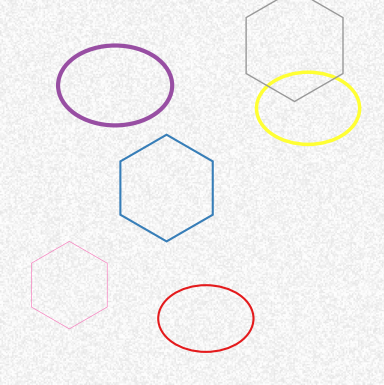[{"shape": "oval", "thickness": 1.5, "radius": 0.62, "center": [0.535, 0.173]}, {"shape": "hexagon", "thickness": 1.5, "radius": 0.69, "center": [0.433, 0.512]}, {"shape": "oval", "thickness": 3, "radius": 0.74, "center": [0.299, 0.778]}, {"shape": "oval", "thickness": 2.5, "radius": 0.67, "center": [0.8, 0.719]}, {"shape": "hexagon", "thickness": 0.5, "radius": 0.57, "center": [0.18, 0.259]}, {"shape": "hexagon", "thickness": 1, "radius": 0.73, "center": [0.765, 0.882]}]